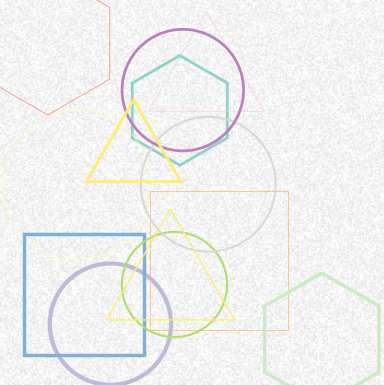[{"shape": "hexagon", "thickness": 2, "radius": 0.71, "center": [0.467, 0.713]}, {"shape": "circle", "thickness": 0.5, "radius": 0.97, "center": [0.2, 0.52]}, {"shape": "circle", "thickness": 3, "radius": 0.79, "center": [0.287, 0.158]}, {"shape": "hexagon", "thickness": 0.5, "radius": 0.93, "center": [0.124, 0.887]}, {"shape": "square", "thickness": 2.5, "radius": 0.79, "center": [0.218, 0.234]}, {"shape": "square", "thickness": 0.5, "radius": 0.9, "center": [0.569, 0.324]}, {"shape": "circle", "thickness": 1.5, "radius": 0.68, "center": [0.453, 0.261]}, {"shape": "triangle", "thickness": 0.5, "radius": 0.87, "center": [0.536, 0.797]}, {"shape": "circle", "thickness": 1.5, "radius": 0.88, "center": [0.541, 0.521]}, {"shape": "circle", "thickness": 2, "radius": 0.79, "center": [0.475, 0.766]}, {"shape": "hexagon", "thickness": 2.5, "radius": 0.86, "center": [0.836, 0.119]}, {"shape": "triangle", "thickness": 2, "radius": 0.71, "center": [0.347, 0.599]}, {"shape": "triangle", "thickness": 1, "radius": 0.96, "center": [0.443, 0.265]}]